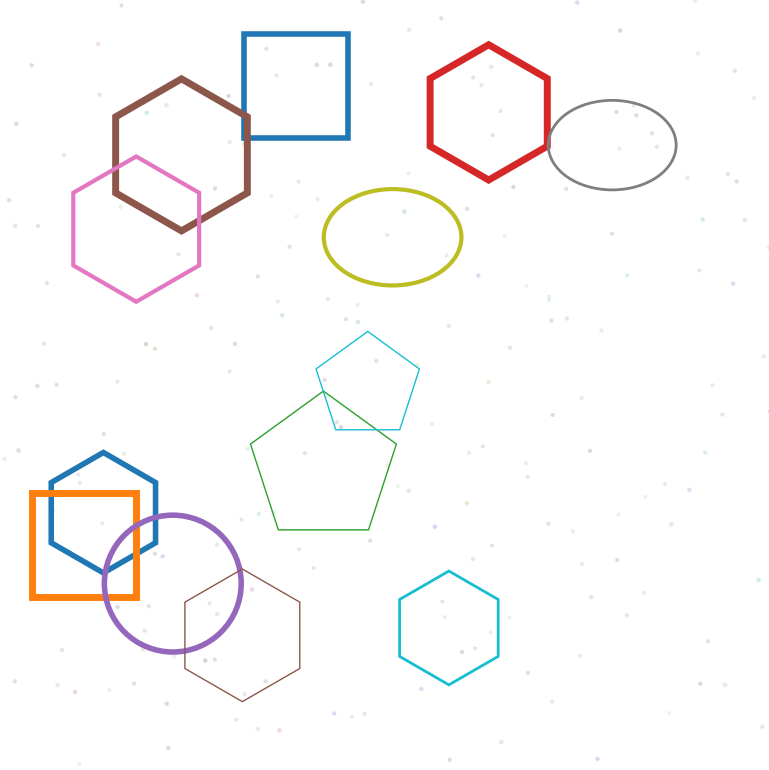[{"shape": "hexagon", "thickness": 2, "radius": 0.39, "center": [0.134, 0.334]}, {"shape": "square", "thickness": 2, "radius": 0.34, "center": [0.384, 0.889]}, {"shape": "square", "thickness": 2.5, "radius": 0.34, "center": [0.109, 0.292]}, {"shape": "pentagon", "thickness": 0.5, "radius": 0.5, "center": [0.42, 0.392]}, {"shape": "hexagon", "thickness": 2.5, "radius": 0.44, "center": [0.635, 0.854]}, {"shape": "circle", "thickness": 2, "radius": 0.44, "center": [0.224, 0.242]}, {"shape": "hexagon", "thickness": 0.5, "radius": 0.43, "center": [0.315, 0.175]}, {"shape": "hexagon", "thickness": 2.5, "radius": 0.49, "center": [0.236, 0.799]}, {"shape": "hexagon", "thickness": 1.5, "radius": 0.47, "center": [0.177, 0.702]}, {"shape": "oval", "thickness": 1, "radius": 0.42, "center": [0.795, 0.812]}, {"shape": "oval", "thickness": 1.5, "radius": 0.45, "center": [0.51, 0.692]}, {"shape": "pentagon", "thickness": 0.5, "radius": 0.35, "center": [0.478, 0.499]}, {"shape": "hexagon", "thickness": 1, "radius": 0.37, "center": [0.583, 0.184]}]